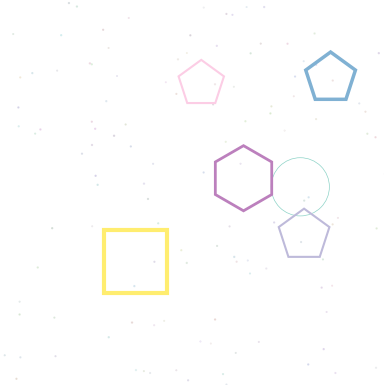[{"shape": "circle", "thickness": 0.5, "radius": 0.38, "center": [0.78, 0.515]}, {"shape": "pentagon", "thickness": 1.5, "radius": 0.35, "center": [0.79, 0.389]}, {"shape": "pentagon", "thickness": 2.5, "radius": 0.34, "center": [0.859, 0.797]}, {"shape": "pentagon", "thickness": 1.5, "radius": 0.31, "center": [0.523, 0.782]}, {"shape": "hexagon", "thickness": 2, "radius": 0.42, "center": [0.633, 0.537]}, {"shape": "square", "thickness": 3, "radius": 0.41, "center": [0.352, 0.321]}]